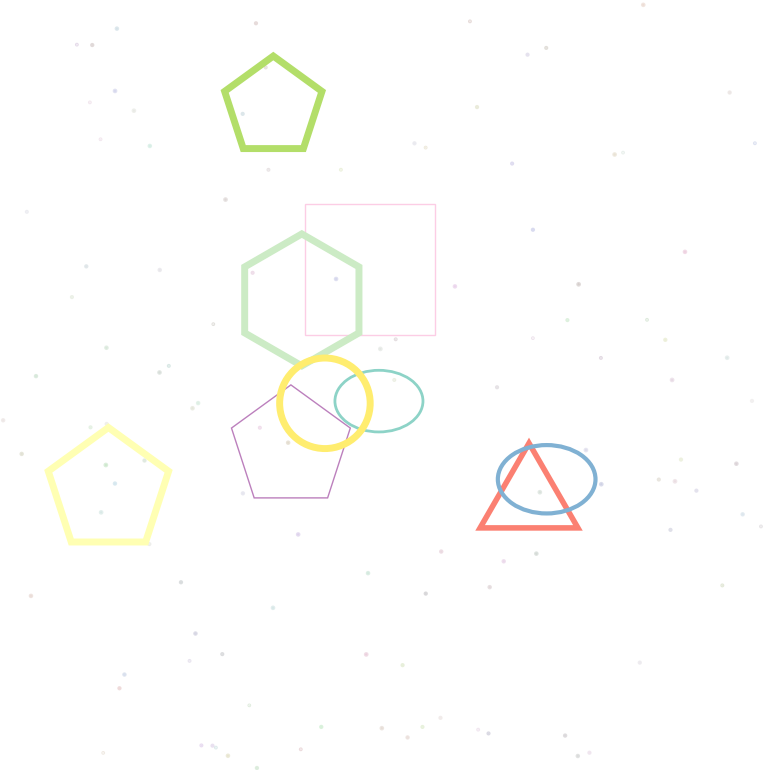[{"shape": "oval", "thickness": 1, "radius": 0.29, "center": [0.492, 0.479]}, {"shape": "pentagon", "thickness": 2.5, "radius": 0.41, "center": [0.141, 0.363]}, {"shape": "triangle", "thickness": 2, "radius": 0.37, "center": [0.687, 0.351]}, {"shape": "oval", "thickness": 1.5, "radius": 0.32, "center": [0.71, 0.378]}, {"shape": "pentagon", "thickness": 2.5, "radius": 0.33, "center": [0.355, 0.861]}, {"shape": "square", "thickness": 0.5, "radius": 0.42, "center": [0.48, 0.65]}, {"shape": "pentagon", "thickness": 0.5, "radius": 0.41, "center": [0.378, 0.419]}, {"shape": "hexagon", "thickness": 2.5, "radius": 0.43, "center": [0.392, 0.611]}, {"shape": "circle", "thickness": 2.5, "radius": 0.29, "center": [0.422, 0.476]}]